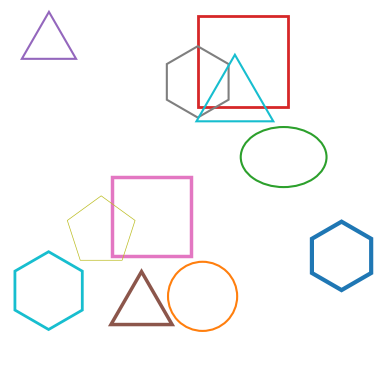[{"shape": "hexagon", "thickness": 3, "radius": 0.44, "center": [0.887, 0.335]}, {"shape": "circle", "thickness": 1.5, "radius": 0.45, "center": [0.526, 0.23]}, {"shape": "oval", "thickness": 1.5, "radius": 0.56, "center": [0.737, 0.592]}, {"shape": "square", "thickness": 2, "radius": 0.59, "center": [0.632, 0.841]}, {"shape": "triangle", "thickness": 1.5, "radius": 0.41, "center": [0.127, 0.888]}, {"shape": "triangle", "thickness": 2.5, "radius": 0.46, "center": [0.368, 0.203]}, {"shape": "square", "thickness": 2.5, "radius": 0.51, "center": [0.394, 0.438]}, {"shape": "hexagon", "thickness": 1.5, "radius": 0.46, "center": [0.514, 0.787]}, {"shape": "pentagon", "thickness": 0.5, "radius": 0.46, "center": [0.263, 0.399]}, {"shape": "triangle", "thickness": 1.5, "radius": 0.58, "center": [0.61, 0.743]}, {"shape": "hexagon", "thickness": 2, "radius": 0.51, "center": [0.126, 0.245]}]